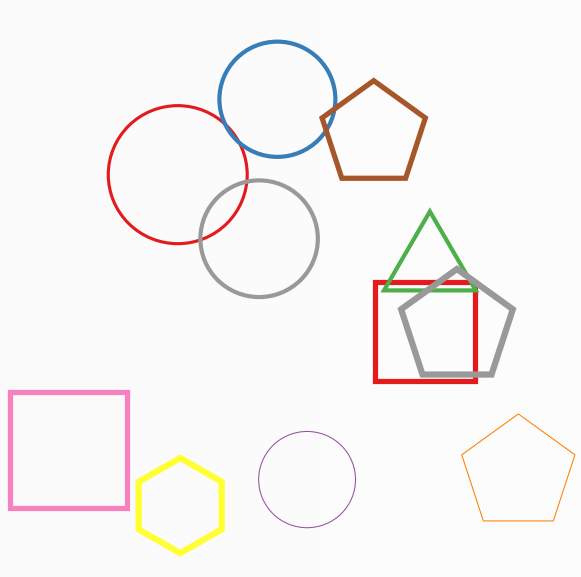[{"shape": "circle", "thickness": 1.5, "radius": 0.6, "center": [0.306, 0.697]}, {"shape": "square", "thickness": 2.5, "radius": 0.43, "center": [0.732, 0.426]}, {"shape": "circle", "thickness": 2, "radius": 0.5, "center": [0.477, 0.827]}, {"shape": "triangle", "thickness": 2, "radius": 0.46, "center": [0.74, 0.542]}, {"shape": "circle", "thickness": 0.5, "radius": 0.42, "center": [0.528, 0.169]}, {"shape": "pentagon", "thickness": 0.5, "radius": 0.51, "center": [0.892, 0.18]}, {"shape": "hexagon", "thickness": 3, "radius": 0.41, "center": [0.31, 0.124]}, {"shape": "pentagon", "thickness": 2.5, "radius": 0.47, "center": [0.643, 0.766]}, {"shape": "square", "thickness": 2.5, "radius": 0.5, "center": [0.118, 0.22]}, {"shape": "circle", "thickness": 2, "radius": 0.51, "center": [0.446, 0.586]}, {"shape": "pentagon", "thickness": 3, "radius": 0.51, "center": [0.786, 0.432]}]